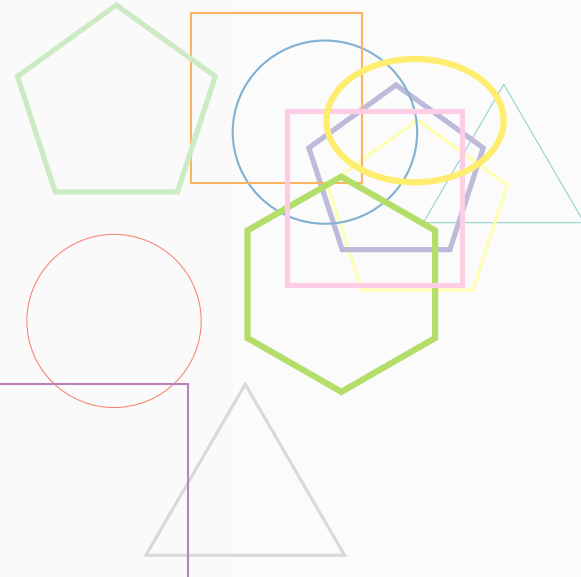[{"shape": "triangle", "thickness": 0.5, "radius": 0.8, "center": [0.867, 0.693]}, {"shape": "pentagon", "thickness": 1.5, "radius": 0.81, "center": [0.718, 0.629]}, {"shape": "pentagon", "thickness": 2.5, "radius": 0.79, "center": [0.681, 0.694]}, {"shape": "circle", "thickness": 0.5, "radius": 0.75, "center": [0.196, 0.443]}, {"shape": "circle", "thickness": 1, "radius": 0.79, "center": [0.559, 0.77]}, {"shape": "square", "thickness": 1, "radius": 0.73, "center": [0.476, 0.83]}, {"shape": "hexagon", "thickness": 3, "radius": 0.93, "center": [0.587, 0.507]}, {"shape": "square", "thickness": 2.5, "radius": 0.75, "center": [0.644, 0.656]}, {"shape": "triangle", "thickness": 1.5, "radius": 0.99, "center": [0.422, 0.136]}, {"shape": "square", "thickness": 1, "radius": 0.87, "center": [0.148, 0.16]}, {"shape": "pentagon", "thickness": 2.5, "radius": 0.89, "center": [0.2, 0.812]}, {"shape": "oval", "thickness": 3, "radius": 0.76, "center": [0.714, 0.79]}]